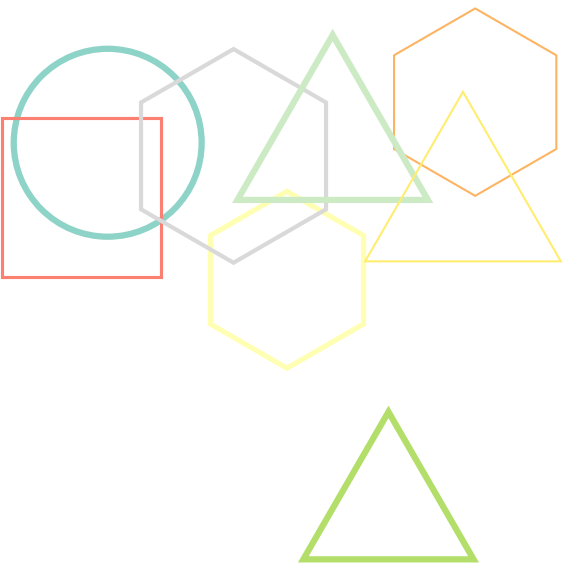[{"shape": "circle", "thickness": 3, "radius": 0.81, "center": [0.186, 0.752]}, {"shape": "hexagon", "thickness": 2.5, "radius": 0.77, "center": [0.497, 0.515]}, {"shape": "square", "thickness": 1.5, "radius": 0.69, "center": [0.141, 0.657]}, {"shape": "hexagon", "thickness": 1, "radius": 0.81, "center": [0.823, 0.822]}, {"shape": "triangle", "thickness": 3, "radius": 0.85, "center": [0.673, 0.116]}, {"shape": "hexagon", "thickness": 2, "radius": 0.92, "center": [0.404, 0.729]}, {"shape": "triangle", "thickness": 3, "radius": 0.95, "center": [0.576, 0.748]}, {"shape": "triangle", "thickness": 1, "radius": 0.98, "center": [0.802, 0.644]}]